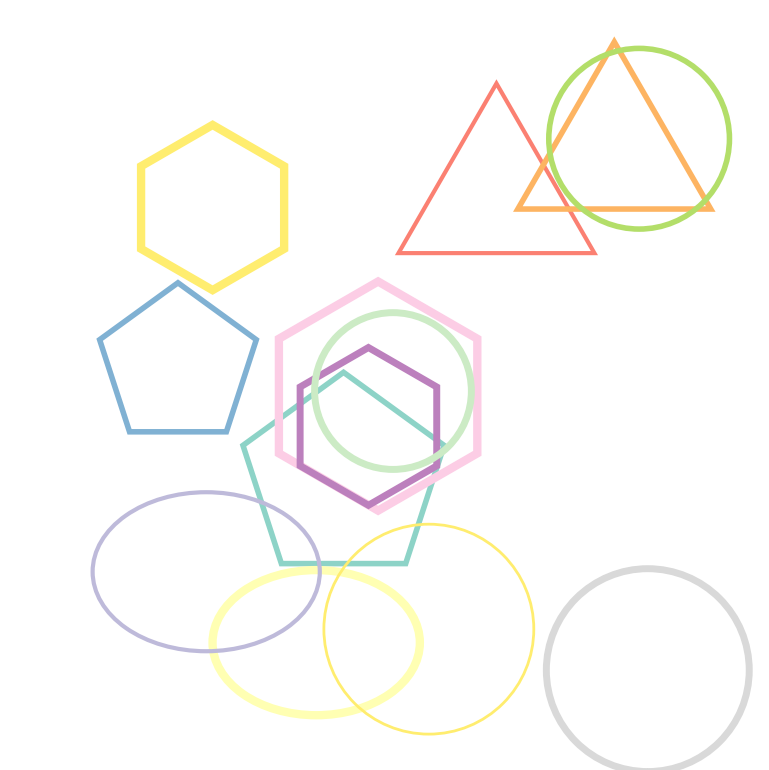[{"shape": "pentagon", "thickness": 2, "radius": 0.69, "center": [0.446, 0.379]}, {"shape": "oval", "thickness": 3, "radius": 0.67, "center": [0.411, 0.165]}, {"shape": "oval", "thickness": 1.5, "radius": 0.74, "center": [0.268, 0.257]}, {"shape": "triangle", "thickness": 1.5, "radius": 0.73, "center": [0.645, 0.745]}, {"shape": "pentagon", "thickness": 2, "radius": 0.53, "center": [0.231, 0.526]}, {"shape": "triangle", "thickness": 2, "radius": 0.72, "center": [0.798, 0.801]}, {"shape": "circle", "thickness": 2, "radius": 0.59, "center": [0.83, 0.82]}, {"shape": "hexagon", "thickness": 3, "radius": 0.74, "center": [0.491, 0.486]}, {"shape": "circle", "thickness": 2.5, "radius": 0.66, "center": [0.841, 0.13]}, {"shape": "hexagon", "thickness": 2.5, "radius": 0.51, "center": [0.478, 0.446]}, {"shape": "circle", "thickness": 2.5, "radius": 0.51, "center": [0.51, 0.492]}, {"shape": "hexagon", "thickness": 3, "radius": 0.54, "center": [0.276, 0.73]}, {"shape": "circle", "thickness": 1, "radius": 0.68, "center": [0.557, 0.183]}]